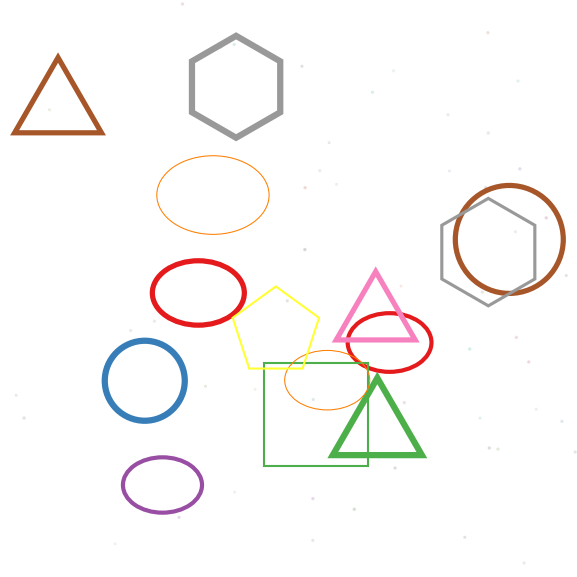[{"shape": "oval", "thickness": 2.5, "radius": 0.4, "center": [0.343, 0.492]}, {"shape": "oval", "thickness": 2, "radius": 0.36, "center": [0.675, 0.406]}, {"shape": "circle", "thickness": 3, "radius": 0.35, "center": [0.251, 0.34]}, {"shape": "square", "thickness": 1, "radius": 0.45, "center": [0.547, 0.282]}, {"shape": "triangle", "thickness": 3, "radius": 0.45, "center": [0.653, 0.256]}, {"shape": "oval", "thickness": 2, "radius": 0.34, "center": [0.281, 0.159]}, {"shape": "oval", "thickness": 0.5, "radius": 0.49, "center": [0.369, 0.661]}, {"shape": "oval", "thickness": 0.5, "radius": 0.37, "center": [0.567, 0.341]}, {"shape": "pentagon", "thickness": 1, "radius": 0.39, "center": [0.478, 0.425]}, {"shape": "circle", "thickness": 2.5, "radius": 0.47, "center": [0.882, 0.585]}, {"shape": "triangle", "thickness": 2.5, "radius": 0.43, "center": [0.101, 0.813]}, {"shape": "triangle", "thickness": 2.5, "radius": 0.39, "center": [0.651, 0.45]}, {"shape": "hexagon", "thickness": 3, "radius": 0.44, "center": [0.409, 0.849]}, {"shape": "hexagon", "thickness": 1.5, "radius": 0.46, "center": [0.846, 0.563]}]